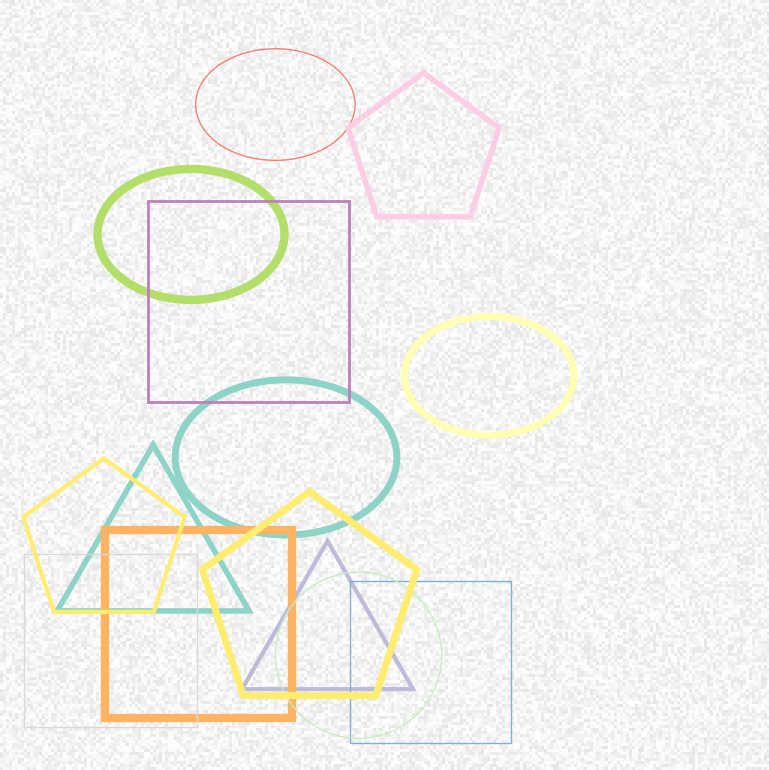[{"shape": "oval", "thickness": 2.5, "radius": 0.72, "center": [0.371, 0.406]}, {"shape": "triangle", "thickness": 2, "radius": 0.72, "center": [0.199, 0.278]}, {"shape": "oval", "thickness": 2.5, "radius": 0.55, "center": [0.635, 0.512]}, {"shape": "triangle", "thickness": 1.5, "radius": 0.64, "center": [0.425, 0.169]}, {"shape": "oval", "thickness": 0.5, "radius": 0.52, "center": [0.358, 0.864]}, {"shape": "square", "thickness": 0.5, "radius": 0.53, "center": [0.559, 0.14]}, {"shape": "square", "thickness": 3, "radius": 0.61, "center": [0.258, 0.189]}, {"shape": "oval", "thickness": 3, "radius": 0.61, "center": [0.248, 0.696]}, {"shape": "pentagon", "thickness": 2, "radius": 0.52, "center": [0.55, 0.802]}, {"shape": "square", "thickness": 0.5, "radius": 0.56, "center": [0.143, 0.168]}, {"shape": "square", "thickness": 1, "radius": 0.65, "center": [0.322, 0.608]}, {"shape": "circle", "thickness": 0.5, "radius": 0.54, "center": [0.466, 0.149]}, {"shape": "pentagon", "thickness": 2.5, "radius": 0.73, "center": [0.402, 0.215]}, {"shape": "pentagon", "thickness": 1.5, "radius": 0.55, "center": [0.135, 0.295]}]